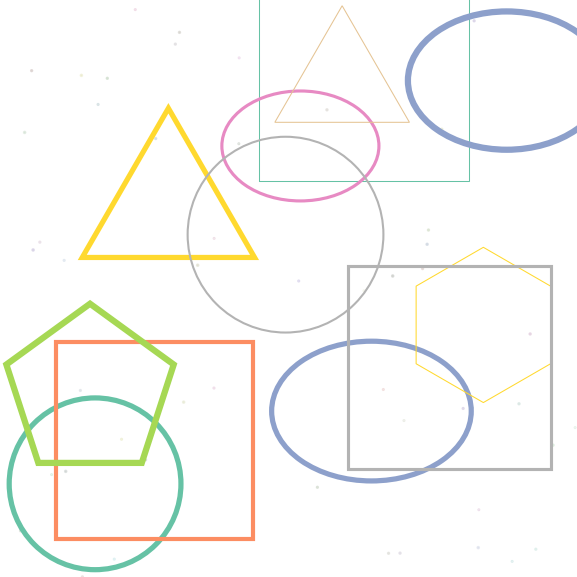[{"shape": "square", "thickness": 0.5, "radius": 0.91, "center": [0.63, 0.867]}, {"shape": "circle", "thickness": 2.5, "radius": 0.74, "center": [0.165, 0.161]}, {"shape": "square", "thickness": 2, "radius": 0.86, "center": [0.268, 0.236]}, {"shape": "oval", "thickness": 2.5, "radius": 0.86, "center": [0.643, 0.287]}, {"shape": "oval", "thickness": 3, "radius": 0.86, "center": [0.877, 0.86]}, {"shape": "oval", "thickness": 1.5, "radius": 0.68, "center": [0.52, 0.746]}, {"shape": "pentagon", "thickness": 3, "radius": 0.76, "center": [0.156, 0.321]}, {"shape": "triangle", "thickness": 2.5, "radius": 0.86, "center": [0.292, 0.639]}, {"shape": "hexagon", "thickness": 0.5, "radius": 0.67, "center": [0.837, 0.436]}, {"shape": "triangle", "thickness": 0.5, "radius": 0.67, "center": [0.592, 0.855]}, {"shape": "square", "thickness": 1.5, "radius": 0.88, "center": [0.779, 0.362]}, {"shape": "circle", "thickness": 1, "radius": 0.85, "center": [0.494, 0.593]}]